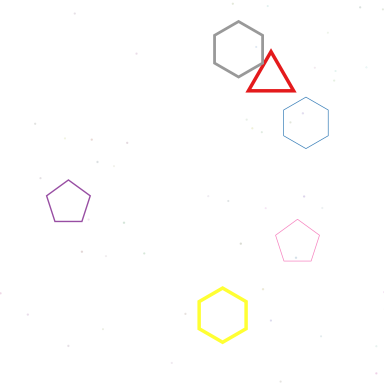[{"shape": "triangle", "thickness": 2.5, "radius": 0.34, "center": [0.704, 0.798]}, {"shape": "hexagon", "thickness": 0.5, "radius": 0.33, "center": [0.795, 0.681]}, {"shape": "pentagon", "thickness": 1, "radius": 0.3, "center": [0.178, 0.473]}, {"shape": "hexagon", "thickness": 2.5, "radius": 0.35, "center": [0.578, 0.181]}, {"shape": "pentagon", "thickness": 0.5, "radius": 0.3, "center": [0.773, 0.37]}, {"shape": "hexagon", "thickness": 2, "radius": 0.36, "center": [0.62, 0.872]}]